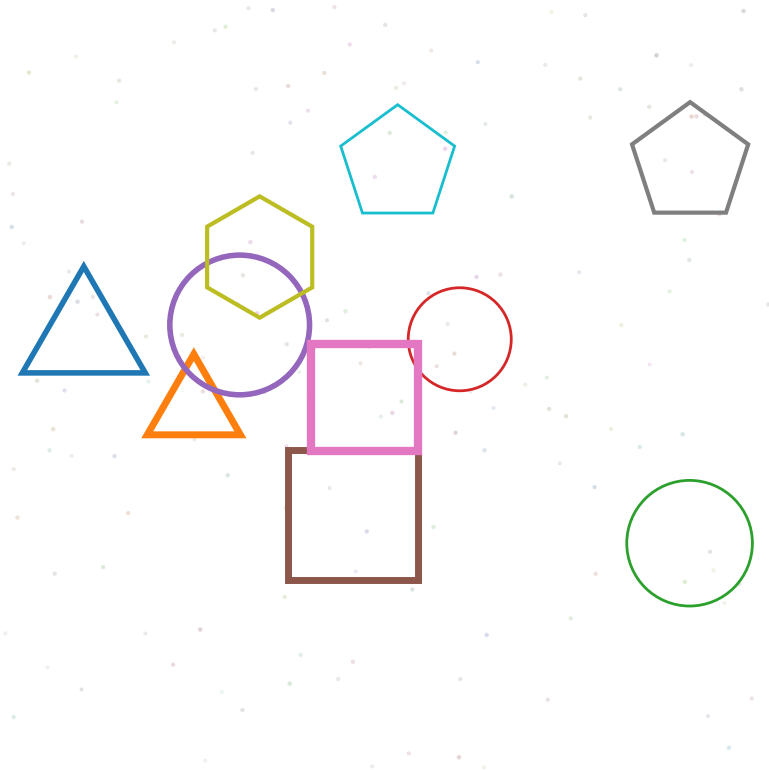[{"shape": "triangle", "thickness": 2, "radius": 0.46, "center": [0.109, 0.562]}, {"shape": "triangle", "thickness": 2.5, "radius": 0.35, "center": [0.252, 0.47]}, {"shape": "circle", "thickness": 1, "radius": 0.41, "center": [0.896, 0.295]}, {"shape": "circle", "thickness": 1, "radius": 0.33, "center": [0.597, 0.559]}, {"shape": "circle", "thickness": 2, "radius": 0.45, "center": [0.311, 0.578]}, {"shape": "square", "thickness": 2.5, "radius": 0.42, "center": [0.458, 0.331]}, {"shape": "square", "thickness": 3, "radius": 0.35, "center": [0.474, 0.484]}, {"shape": "pentagon", "thickness": 1.5, "radius": 0.4, "center": [0.896, 0.788]}, {"shape": "hexagon", "thickness": 1.5, "radius": 0.39, "center": [0.337, 0.666]}, {"shape": "pentagon", "thickness": 1, "radius": 0.39, "center": [0.516, 0.786]}]